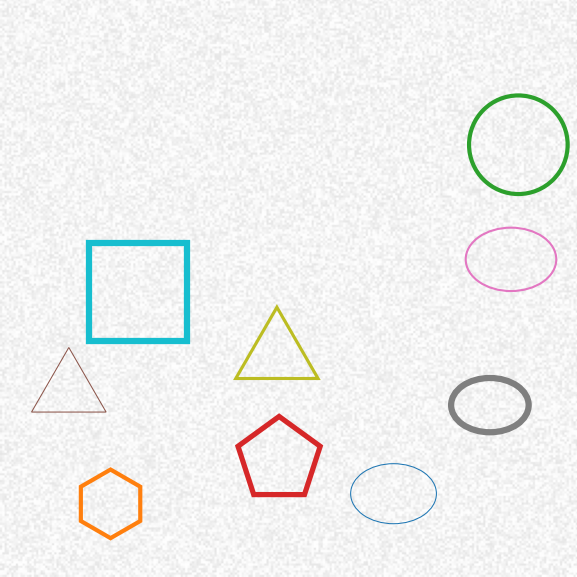[{"shape": "oval", "thickness": 0.5, "radius": 0.37, "center": [0.681, 0.144]}, {"shape": "hexagon", "thickness": 2, "radius": 0.3, "center": [0.191, 0.127]}, {"shape": "circle", "thickness": 2, "radius": 0.43, "center": [0.898, 0.748]}, {"shape": "pentagon", "thickness": 2.5, "radius": 0.37, "center": [0.483, 0.203]}, {"shape": "triangle", "thickness": 0.5, "radius": 0.37, "center": [0.119, 0.323]}, {"shape": "oval", "thickness": 1, "radius": 0.39, "center": [0.885, 0.55]}, {"shape": "oval", "thickness": 3, "radius": 0.34, "center": [0.848, 0.298]}, {"shape": "triangle", "thickness": 1.5, "radius": 0.41, "center": [0.479, 0.385]}, {"shape": "square", "thickness": 3, "radius": 0.43, "center": [0.239, 0.493]}]